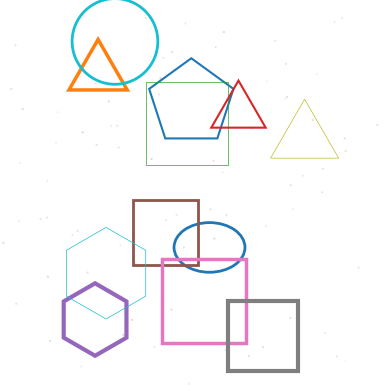[{"shape": "pentagon", "thickness": 1.5, "radius": 0.58, "center": [0.497, 0.734]}, {"shape": "oval", "thickness": 2, "radius": 0.46, "center": [0.544, 0.357]}, {"shape": "triangle", "thickness": 2.5, "radius": 0.44, "center": [0.255, 0.81]}, {"shape": "square", "thickness": 0.5, "radius": 0.54, "center": [0.486, 0.679]}, {"shape": "triangle", "thickness": 1.5, "radius": 0.41, "center": [0.619, 0.709]}, {"shape": "hexagon", "thickness": 3, "radius": 0.47, "center": [0.247, 0.17]}, {"shape": "square", "thickness": 2, "radius": 0.42, "center": [0.43, 0.396]}, {"shape": "square", "thickness": 2.5, "radius": 0.54, "center": [0.53, 0.218]}, {"shape": "square", "thickness": 3, "radius": 0.46, "center": [0.683, 0.127]}, {"shape": "triangle", "thickness": 0.5, "radius": 0.51, "center": [0.791, 0.64]}, {"shape": "hexagon", "thickness": 0.5, "radius": 0.59, "center": [0.275, 0.29]}, {"shape": "circle", "thickness": 2, "radius": 0.56, "center": [0.299, 0.892]}]